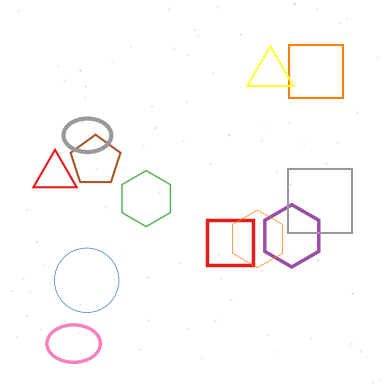[{"shape": "square", "thickness": 2.5, "radius": 0.3, "center": [0.598, 0.37]}, {"shape": "triangle", "thickness": 1.5, "radius": 0.32, "center": [0.143, 0.546]}, {"shape": "circle", "thickness": 0.5, "radius": 0.42, "center": [0.225, 0.272]}, {"shape": "hexagon", "thickness": 1, "radius": 0.36, "center": [0.38, 0.484]}, {"shape": "hexagon", "thickness": 2.5, "radius": 0.4, "center": [0.758, 0.387]}, {"shape": "square", "thickness": 1.5, "radius": 0.35, "center": [0.821, 0.814]}, {"shape": "hexagon", "thickness": 0.5, "radius": 0.37, "center": [0.669, 0.38]}, {"shape": "triangle", "thickness": 1.5, "radius": 0.35, "center": [0.702, 0.811]}, {"shape": "pentagon", "thickness": 1.5, "radius": 0.34, "center": [0.248, 0.582]}, {"shape": "oval", "thickness": 2.5, "radius": 0.35, "center": [0.191, 0.108]}, {"shape": "square", "thickness": 1.5, "radius": 0.41, "center": [0.83, 0.478]}, {"shape": "oval", "thickness": 3, "radius": 0.31, "center": [0.227, 0.649]}]